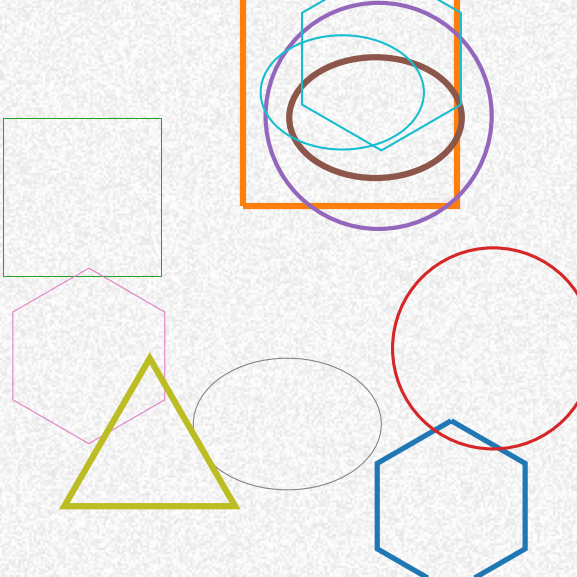[{"shape": "hexagon", "thickness": 2.5, "radius": 0.74, "center": [0.781, 0.123]}, {"shape": "square", "thickness": 3, "radius": 0.93, "center": [0.605, 0.827]}, {"shape": "square", "thickness": 0.5, "radius": 0.68, "center": [0.142, 0.658]}, {"shape": "circle", "thickness": 1.5, "radius": 0.87, "center": [0.854, 0.396]}, {"shape": "circle", "thickness": 2, "radius": 0.98, "center": [0.656, 0.798]}, {"shape": "oval", "thickness": 3, "radius": 0.75, "center": [0.65, 0.795]}, {"shape": "hexagon", "thickness": 0.5, "radius": 0.76, "center": [0.154, 0.383]}, {"shape": "oval", "thickness": 0.5, "radius": 0.81, "center": [0.498, 0.265]}, {"shape": "triangle", "thickness": 3, "radius": 0.85, "center": [0.259, 0.208]}, {"shape": "oval", "thickness": 1, "radius": 0.71, "center": [0.593, 0.839]}, {"shape": "hexagon", "thickness": 1, "radius": 0.79, "center": [0.661, 0.897]}]